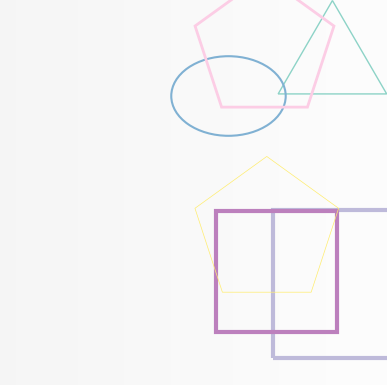[{"shape": "triangle", "thickness": 1, "radius": 0.81, "center": [0.858, 0.837]}, {"shape": "square", "thickness": 3, "radius": 0.96, "center": [0.898, 0.263]}, {"shape": "oval", "thickness": 1.5, "radius": 0.74, "center": [0.59, 0.751]}, {"shape": "pentagon", "thickness": 2, "radius": 0.94, "center": [0.683, 0.874]}, {"shape": "square", "thickness": 3, "radius": 0.78, "center": [0.713, 0.295]}, {"shape": "pentagon", "thickness": 0.5, "radius": 0.97, "center": [0.688, 0.399]}]